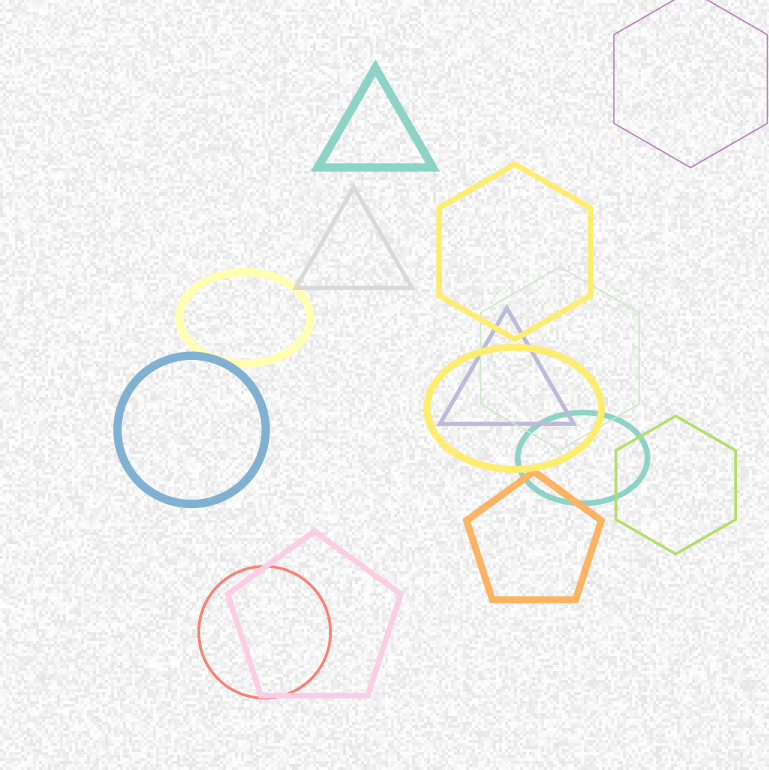[{"shape": "triangle", "thickness": 3, "radius": 0.43, "center": [0.487, 0.826]}, {"shape": "oval", "thickness": 2, "radius": 0.42, "center": [0.757, 0.405]}, {"shape": "oval", "thickness": 3, "radius": 0.42, "center": [0.318, 0.587]}, {"shape": "triangle", "thickness": 1.5, "radius": 0.5, "center": [0.658, 0.5]}, {"shape": "circle", "thickness": 1, "radius": 0.43, "center": [0.344, 0.179]}, {"shape": "circle", "thickness": 3, "radius": 0.48, "center": [0.249, 0.442]}, {"shape": "pentagon", "thickness": 2.5, "radius": 0.46, "center": [0.693, 0.296]}, {"shape": "hexagon", "thickness": 1, "radius": 0.45, "center": [0.878, 0.37]}, {"shape": "pentagon", "thickness": 2, "radius": 0.59, "center": [0.408, 0.192]}, {"shape": "triangle", "thickness": 1.5, "radius": 0.44, "center": [0.459, 0.67]}, {"shape": "hexagon", "thickness": 0.5, "radius": 0.58, "center": [0.897, 0.897]}, {"shape": "hexagon", "thickness": 0.5, "radius": 0.59, "center": [0.727, 0.535]}, {"shape": "oval", "thickness": 2.5, "radius": 0.57, "center": [0.668, 0.47]}, {"shape": "hexagon", "thickness": 2, "radius": 0.57, "center": [0.669, 0.673]}]